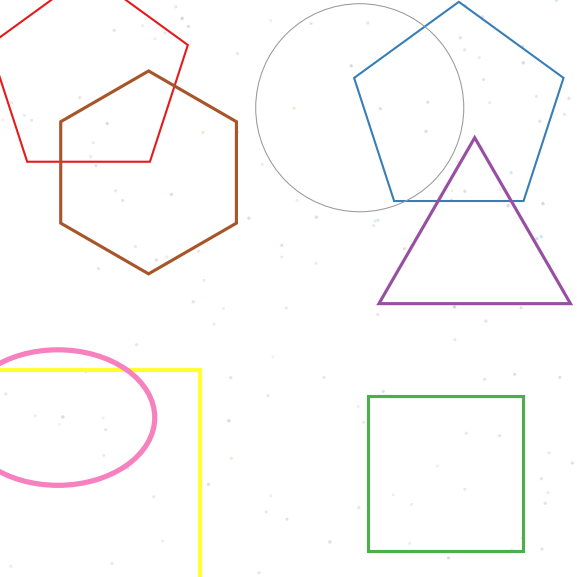[{"shape": "pentagon", "thickness": 1, "radius": 0.9, "center": [0.153, 0.865]}, {"shape": "pentagon", "thickness": 1, "radius": 0.95, "center": [0.795, 0.805]}, {"shape": "square", "thickness": 1.5, "radius": 0.67, "center": [0.771, 0.179]}, {"shape": "triangle", "thickness": 1.5, "radius": 0.96, "center": [0.822, 0.569]}, {"shape": "square", "thickness": 2, "radius": 0.95, "center": [0.156, 0.169]}, {"shape": "hexagon", "thickness": 1.5, "radius": 0.88, "center": [0.257, 0.701]}, {"shape": "oval", "thickness": 2.5, "radius": 0.84, "center": [0.1, 0.276]}, {"shape": "circle", "thickness": 0.5, "radius": 0.9, "center": [0.623, 0.813]}]